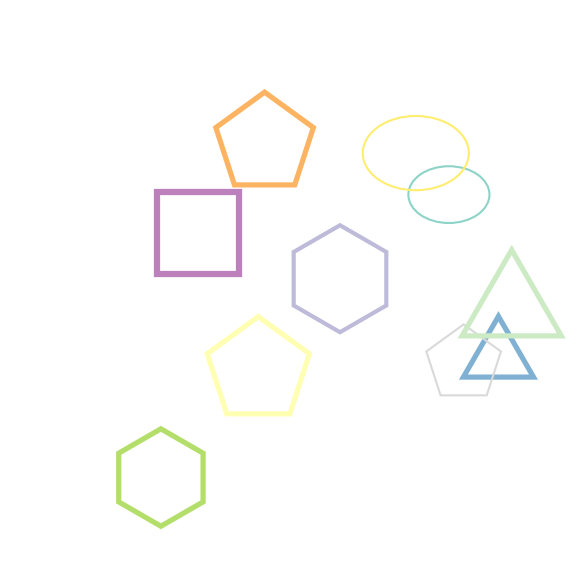[{"shape": "oval", "thickness": 1, "radius": 0.35, "center": [0.777, 0.662]}, {"shape": "pentagon", "thickness": 2.5, "radius": 0.47, "center": [0.447, 0.358]}, {"shape": "hexagon", "thickness": 2, "radius": 0.46, "center": [0.589, 0.516]}, {"shape": "triangle", "thickness": 2.5, "radius": 0.35, "center": [0.863, 0.381]}, {"shape": "pentagon", "thickness": 2.5, "radius": 0.44, "center": [0.458, 0.751]}, {"shape": "hexagon", "thickness": 2.5, "radius": 0.42, "center": [0.279, 0.172]}, {"shape": "pentagon", "thickness": 1, "radius": 0.34, "center": [0.803, 0.37]}, {"shape": "square", "thickness": 3, "radius": 0.36, "center": [0.343, 0.595]}, {"shape": "triangle", "thickness": 2.5, "radius": 0.5, "center": [0.886, 0.467]}, {"shape": "oval", "thickness": 1, "radius": 0.46, "center": [0.72, 0.734]}]